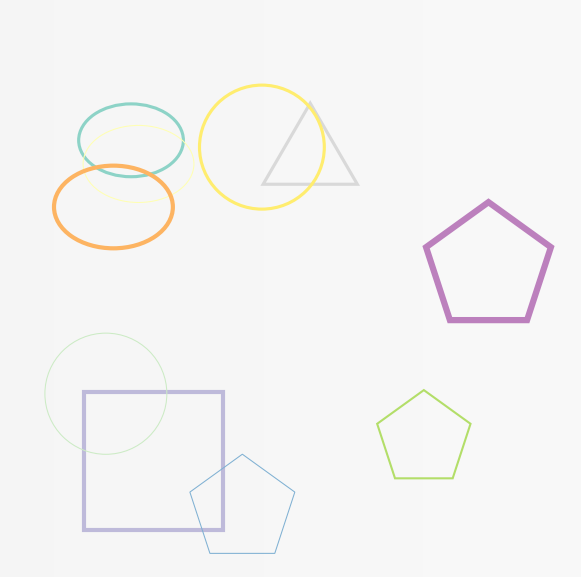[{"shape": "oval", "thickness": 1.5, "radius": 0.45, "center": [0.225, 0.756]}, {"shape": "oval", "thickness": 0.5, "radius": 0.48, "center": [0.238, 0.715]}, {"shape": "square", "thickness": 2, "radius": 0.6, "center": [0.264, 0.202]}, {"shape": "pentagon", "thickness": 0.5, "radius": 0.47, "center": [0.417, 0.118]}, {"shape": "oval", "thickness": 2, "radius": 0.51, "center": [0.195, 0.641]}, {"shape": "pentagon", "thickness": 1, "radius": 0.42, "center": [0.729, 0.239]}, {"shape": "triangle", "thickness": 1.5, "radius": 0.47, "center": [0.534, 0.727]}, {"shape": "pentagon", "thickness": 3, "radius": 0.56, "center": [0.84, 0.536]}, {"shape": "circle", "thickness": 0.5, "radius": 0.52, "center": [0.182, 0.317]}, {"shape": "circle", "thickness": 1.5, "radius": 0.54, "center": [0.451, 0.744]}]